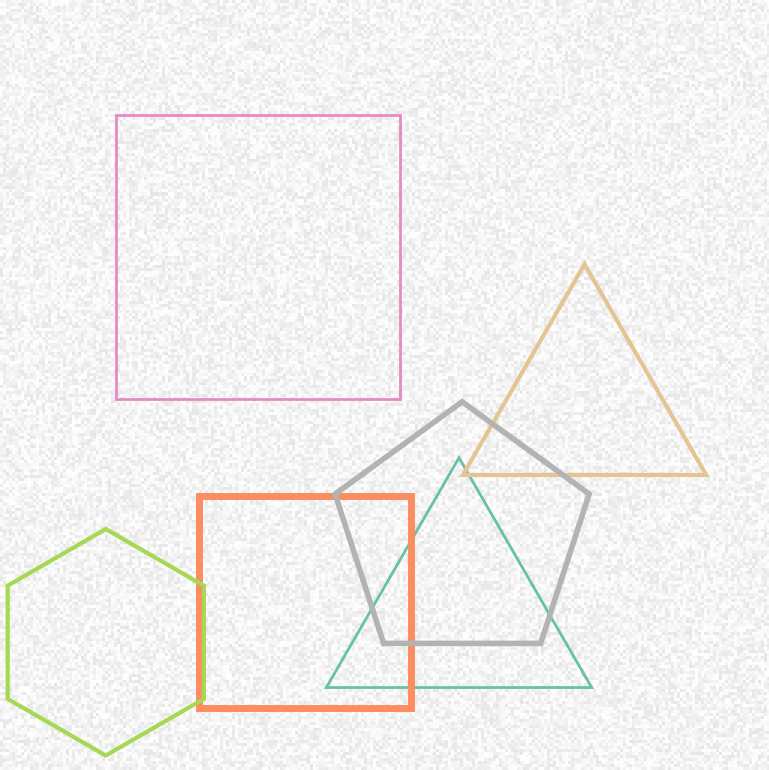[{"shape": "triangle", "thickness": 1, "radius": 0.99, "center": [0.596, 0.207]}, {"shape": "square", "thickness": 2.5, "radius": 0.69, "center": [0.396, 0.219]}, {"shape": "square", "thickness": 1, "radius": 0.92, "center": [0.335, 0.666]}, {"shape": "hexagon", "thickness": 1.5, "radius": 0.74, "center": [0.137, 0.166]}, {"shape": "triangle", "thickness": 1.5, "radius": 0.91, "center": [0.759, 0.474]}, {"shape": "pentagon", "thickness": 2, "radius": 0.87, "center": [0.6, 0.305]}]